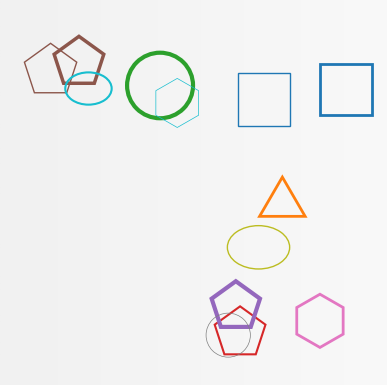[{"shape": "square", "thickness": 1, "radius": 0.34, "center": [0.682, 0.742]}, {"shape": "square", "thickness": 2, "radius": 0.33, "center": [0.893, 0.768]}, {"shape": "triangle", "thickness": 2, "radius": 0.34, "center": [0.729, 0.472]}, {"shape": "circle", "thickness": 3, "radius": 0.43, "center": [0.413, 0.778]}, {"shape": "pentagon", "thickness": 1.5, "radius": 0.34, "center": [0.62, 0.135]}, {"shape": "pentagon", "thickness": 3, "radius": 0.33, "center": [0.609, 0.204]}, {"shape": "pentagon", "thickness": 2.5, "radius": 0.34, "center": [0.204, 0.838]}, {"shape": "pentagon", "thickness": 1, "radius": 0.35, "center": [0.131, 0.816]}, {"shape": "hexagon", "thickness": 2, "radius": 0.35, "center": [0.826, 0.167]}, {"shape": "circle", "thickness": 0.5, "radius": 0.29, "center": [0.589, 0.129]}, {"shape": "oval", "thickness": 1, "radius": 0.4, "center": [0.667, 0.358]}, {"shape": "hexagon", "thickness": 0.5, "radius": 0.32, "center": [0.457, 0.733]}, {"shape": "oval", "thickness": 1.5, "radius": 0.3, "center": [0.228, 0.77]}]